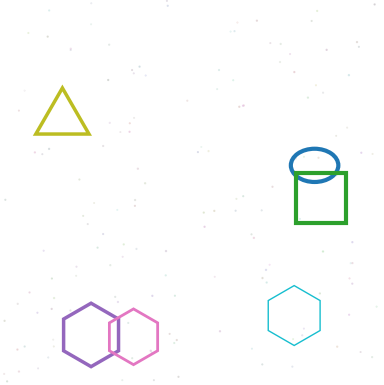[{"shape": "oval", "thickness": 3, "radius": 0.31, "center": [0.817, 0.57]}, {"shape": "square", "thickness": 3, "radius": 0.33, "center": [0.834, 0.485]}, {"shape": "hexagon", "thickness": 2.5, "radius": 0.41, "center": [0.237, 0.13]}, {"shape": "hexagon", "thickness": 2, "radius": 0.36, "center": [0.347, 0.125]}, {"shape": "triangle", "thickness": 2.5, "radius": 0.4, "center": [0.162, 0.692]}, {"shape": "hexagon", "thickness": 1, "radius": 0.39, "center": [0.764, 0.18]}]